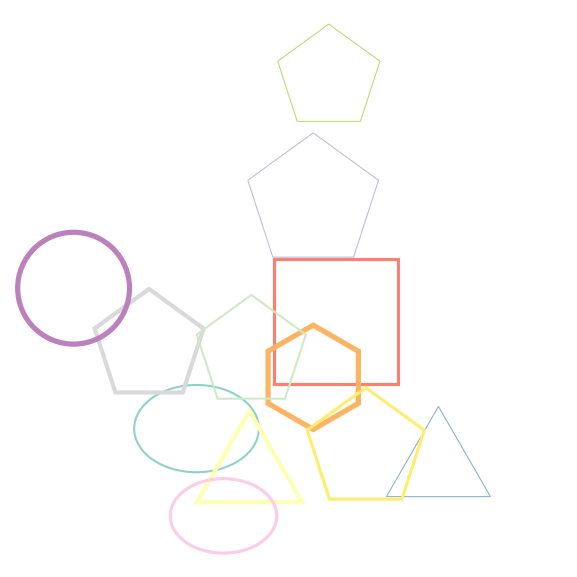[{"shape": "oval", "thickness": 1, "radius": 0.54, "center": [0.34, 0.257]}, {"shape": "triangle", "thickness": 2, "radius": 0.53, "center": [0.432, 0.182]}, {"shape": "pentagon", "thickness": 0.5, "radius": 0.59, "center": [0.542, 0.65]}, {"shape": "square", "thickness": 1.5, "radius": 0.54, "center": [0.582, 0.442]}, {"shape": "triangle", "thickness": 0.5, "radius": 0.52, "center": [0.759, 0.191]}, {"shape": "hexagon", "thickness": 2.5, "radius": 0.45, "center": [0.542, 0.346]}, {"shape": "pentagon", "thickness": 0.5, "radius": 0.47, "center": [0.569, 0.864]}, {"shape": "oval", "thickness": 1.5, "radius": 0.46, "center": [0.387, 0.106]}, {"shape": "pentagon", "thickness": 2, "radius": 0.5, "center": [0.258, 0.4]}, {"shape": "circle", "thickness": 2.5, "radius": 0.48, "center": [0.127, 0.5]}, {"shape": "pentagon", "thickness": 1, "radius": 0.5, "center": [0.435, 0.389]}, {"shape": "pentagon", "thickness": 1.5, "radius": 0.53, "center": [0.633, 0.221]}]